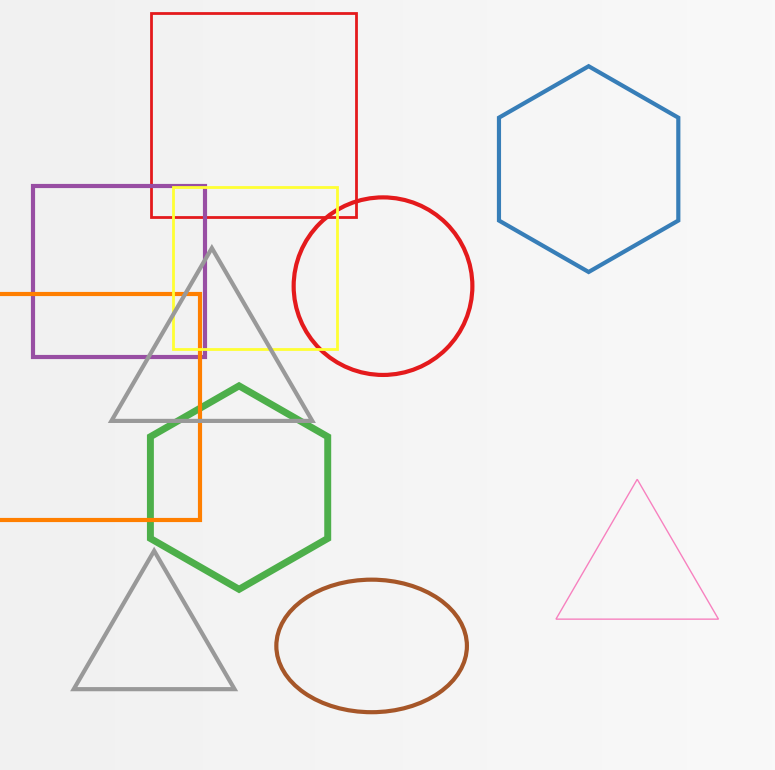[{"shape": "circle", "thickness": 1.5, "radius": 0.58, "center": [0.494, 0.628]}, {"shape": "square", "thickness": 1, "radius": 0.66, "center": [0.328, 0.851]}, {"shape": "hexagon", "thickness": 1.5, "radius": 0.67, "center": [0.76, 0.78]}, {"shape": "hexagon", "thickness": 2.5, "radius": 0.66, "center": [0.308, 0.367]}, {"shape": "square", "thickness": 1.5, "radius": 0.56, "center": [0.154, 0.647]}, {"shape": "square", "thickness": 1.5, "radius": 0.73, "center": [0.111, 0.471]}, {"shape": "square", "thickness": 1, "radius": 0.53, "center": [0.329, 0.652]}, {"shape": "oval", "thickness": 1.5, "radius": 0.61, "center": [0.48, 0.161]}, {"shape": "triangle", "thickness": 0.5, "radius": 0.61, "center": [0.822, 0.256]}, {"shape": "triangle", "thickness": 1.5, "radius": 0.6, "center": [0.199, 0.165]}, {"shape": "triangle", "thickness": 1.5, "radius": 0.75, "center": [0.273, 0.528]}]